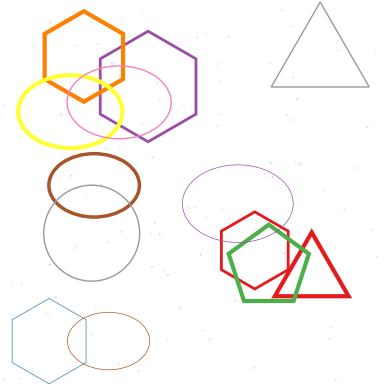[{"shape": "hexagon", "thickness": 2, "radius": 0.5, "center": [0.662, 0.35]}, {"shape": "triangle", "thickness": 3, "radius": 0.55, "center": [0.81, 0.286]}, {"shape": "hexagon", "thickness": 0.5, "radius": 0.55, "center": [0.128, 0.114]}, {"shape": "pentagon", "thickness": 3, "radius": 0.55, "center": [0.698, 0.307]}, {"shape": "hexagon", "thickness": 2, "radius": 0.72, "center": [0.385, 0.775]}, {"shape": "oval", "thickness": 0.5, "radius": 0.72, "center": [0.618, 0.471]}, {"shape": "hexagon", "thickness": 3, "radius": 0.59, "center": [0.218, 0.853]}, {"shape": "oval", "thickness": 3, "radius": 0.68, "center": [0.183, 0.71]}, {"shape": "oval", "thickness": 0.5, "radius": 0.53, "center": [0.282, 0.114]}, {"shape": "oval", "thickness": 2.5, "radius": 0.59, "center": [0.245, 0.519]}, {"shape": "oval", "thickness": 1, "radius": 0.68, "center": [0.309, 0.734]}, {"shape": "circle", "thickness": 1, "radius": 0.62, "center": [0.238, 0.394]}, {"shape": "triangle", "thickness": 1, "radius": 0.74, "center": [0.832, 0.848]}]